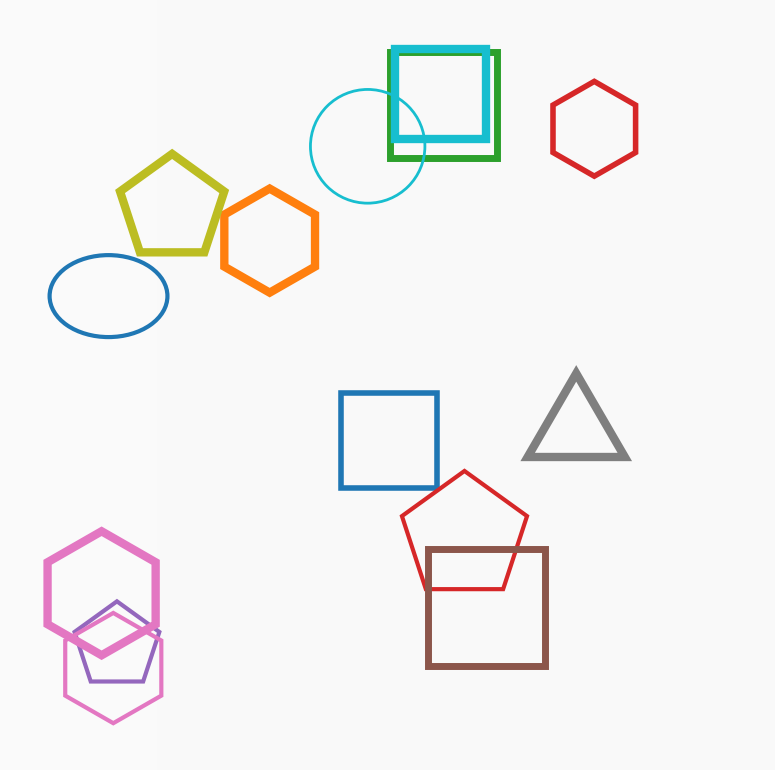[{"shape": "oval", "thickness": 1.5, "radius": 0.38, "center": [0.14, 0.615]}, {"shape": "square", "thickness": 2, "radius": 0.31, "center": [0.502, 0.428]}, {"shape": "hexagon", "thickness": 3, "radius": 0.34, "center": [0.348, 0.688]}, {"shape": "square", "thickness": 2.5, "radius": 0.35, "center": [0.572, 0.863]}, {"shape": "pentagon", "thickness": 1.5, "radius": 0.42, "center": [0.599, 0.304]}, {"shape": "hexagon", "thickness": 2, "radius": 0.31, "center": [0.767, 0.833]}, {"shape": "pentagon", "thickness": 1.5, "radius": 0.29, "center": [0.151, 0.161]}, {"shape": "square", "thickness": 2.5, "radius": 0.38, "center": [0.628, 0.211]}, {"shape": "hexagon", "thickness": 3, "radius": 0.4, "center": [0.131, 0.23]}, {"shape": "hexagon", "thickness": 1.5, "radius": 0.36, "center": [0.146, 0.132]}, {"shape": "triangle", "thickness": 3, "radius": 0.36, "center": [0.744, 0.443]}, {"shape": "pentagon", "thickness": 3, "radius": 0.35, "center": [0.222, 0.729]}, {"shape": "circle", "thickness": 1, "radius": 0.37, "center": [0.474, 0.81]}, {"shape": "square", "thickness": 3, "radius": 0.29, "center": [0.568, 0.878]}]